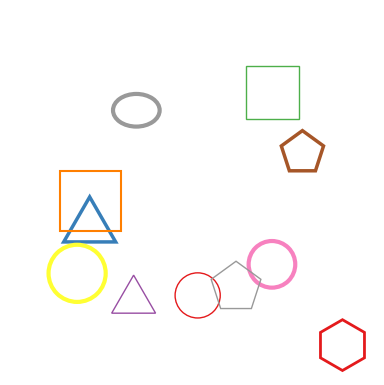[{"shape": "circle", "thickness": 1, "radius": 0.29, "center": [0.513, 0.233]}, {"shape": "hexagon", "thickness": 2, "radius": 0.33, "center": [0.89, 0.104]}, {"shape": "triangle", "thickness": 2.5, "radius": 0.39, "center": [0.233, 0.411]}, {"shape": "square", "thickness": 1, "radius": 0.34, "center": [0.708, 0.76]}, {"shape": "triangle", "thickness": 1, "radius": 0.33, "center": [0.347, 0.219]}, {"shape": "square", "thickness": 1.5, "radius": 0.39, "center": [0.235, 0.478]}, {"shape": "circle", "thickness": 3, "radius": 0.37, "center": [0.2, 0.29]}, {"shape": "pentagon", "thickness": 2.5, "radius": 0.29, "center": [0.785, 0.603]}, {"shape": "circle", "thickness": 3, "radius": 0.3, "center": [0.706, 0.313]}, {"shape": "oval", "thickness": 3, "radius": 0.3, "center": [0.354, 0.714]}, {"shape": "pentagon", "thickness": 1, "radius": 0.34, "center": [0.613, 0.254]}]